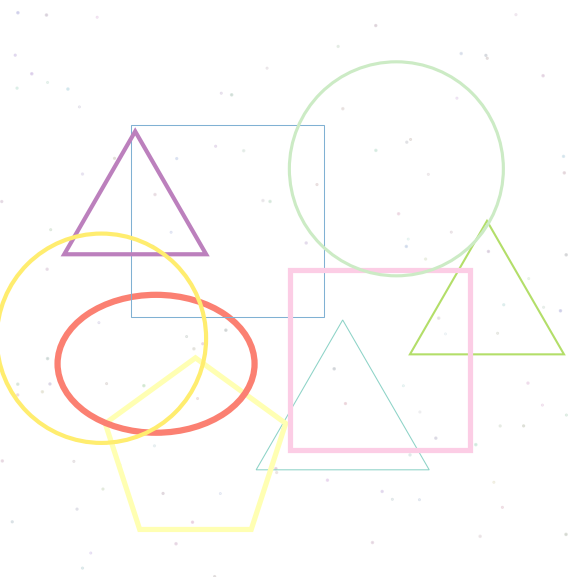[{"shape": "triangle", "thickness": 0.5, "radius": 0.86, "center": [0.593, 0.272]}, {"shape": "pentagon", "thickness": 2.5, "radius": 0.82, "center": [0.338, 0.215]}, {"shape": "oval", "thickness": 3, "radius": 0.85, "center": [0.27, 0.369]}, {"shape": "square", "thickness": 0.5, "radius": 0.83, "center": [0.394, 0.616]}, {"shape": "triangle", "thickness": 1, "radius": 0.77, "center": [0.843, 0.463]}, {"shape": "square", "thickness": 2.5, "radius": 0.78, "center": [0.659, 0.376]}, {"shape": "triangle", "thickness": 2, "radius": 0.71, "center": [0.234, 0.63]}, {"shape": "circle", "thickness": 1.5, "radius": 0.93, "center": [0.686, 0.707]}, {"shape": "circle", "thickness": 2, "radius": 0.91, "center": [0.176, 0.413]}]